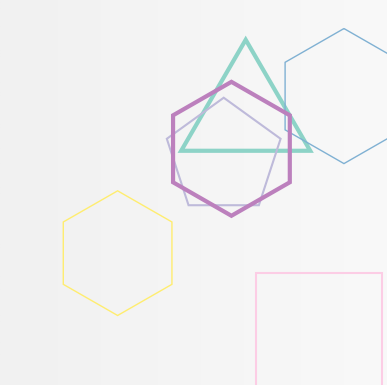[{"shape": "triangle", "thickness": 3, "radius": 0.96, "center": [0.634, 0.705]}, {"shape": "pentagon", "thickness": 1.5, "radius": 0.77, "center": [0.577, 0.592]}, {"shape": "hexagon", "thickness": 1, "radius": 0.88, "center": [0.888, 0.75]}, {"shape": "square", "thickness": 1.5, "radius": 0.81, "center": [0.823, 0.129]}, {"shape": "hexagon", "thickness": 3, "radius": 0.87, "center": [0.597, 0.613]}, {"shape": "hexagon", "thickness": 1, "radius": 0.81, "center": [0.304, 0.342]}]